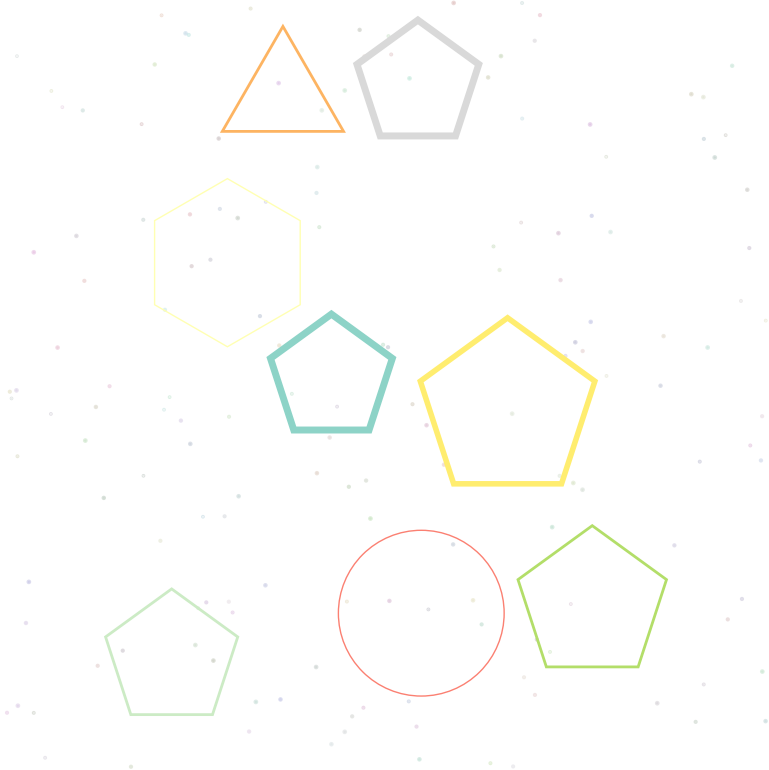[{"shape": "pentagon", "thickness": 2.5, "radius": 0.42, "center": [0.43, 0.509]}, {"shape": "hexagon", "thickness": 0.5, "radius": 0.55, "center": [0.295, 0.659]}, {"shape": "circle", "thickness": 0.5, "radius": 0.54, "center": [0.547, 0.204]}, {"shape": "triangle", "thickness": 1, "radius": 0.45, "center": [0.367, 0.875]}, {"shape": "pentagon", "thickness": 1, "radius": 0.51, "center": [0.769, 0.216]}, {"shape": "pentagon", "thickness": 2.5, "radius": 0.42, "center": [0.543, 0.891]}, {"shape": "pentagon", "thickness": 1, "radius": 0.45, "center": [0.223, 0.145]}, {"shape": "pentagon", "thickness": 2, "radius": 0.6, "center": [0.659, 0.468]}]